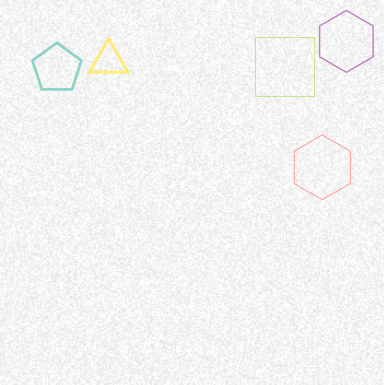[{"shape": "pentagon", "thickness": 2, "radius": 0.33, "center": [0.148, 0.822]}, {"shape": "hexagon", "thickness": 0.5, "radius": 0.42, "center": [0.837, 0.565]}, {"shape": "square", "thickness": 0.5, "radius": 0.38, "center": [0.738, 0.827]}, {"shape": "hexagon", "thickness": 1, "radius": 0.4, "center": [0.9, 0.892]}, {"shape": "triangle", "thickness": 2, "radius": 0.29, "center": [0.282, 0.842]}]